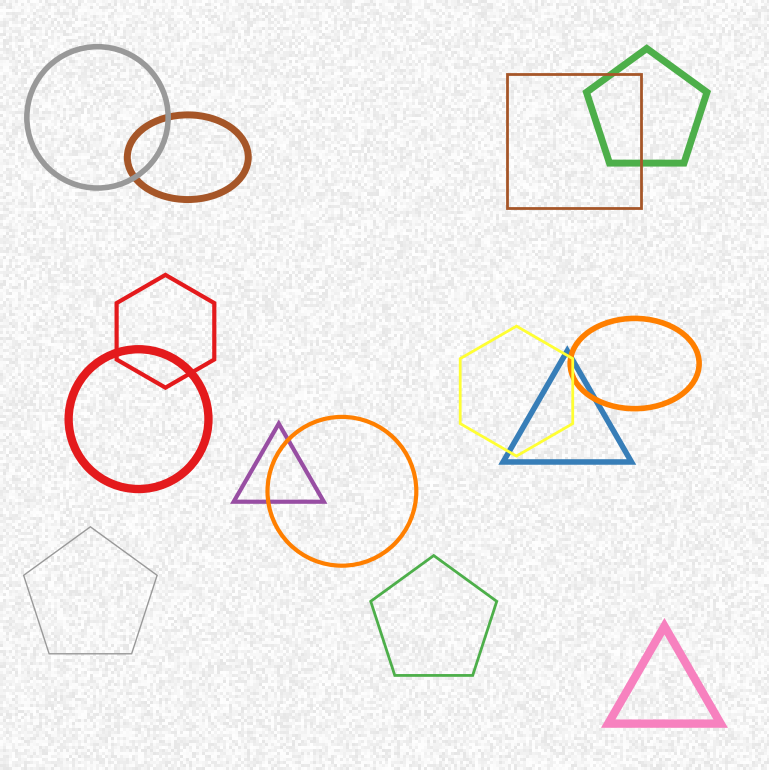[{"shape": "hexagon", "thickness": 1.5, "radius": 0.37, "center": [0.215, 0.57]}, {"shape": "circle", "thickness": 3, "radius": 0.45, "center": [0.18, 0.456]}, {"shape": "triangle", "thickness": 2, "radius": 0.48, "center": [0.737, 0.448]}, {"shape": "pentagon", "thickness": 1, "radius": 0.43, "center": [0.563, 0.192]}, {"shape": "pentagon", "thickness": 2.5, "radius": 0.41, "center": [0.84, 0.855]}, {"shape": "triangle", "thickness": 1.5, "radius": 0.34, "center": [0.362, 0.382]}, {"shape": "circle", "thickness": 1.5, "radius": 0.48, "center": [0.444, 0.362]}, {"shape": "oval", "thickness": 2, "radius": 0.42, "center": [0.824, 0.528]}, {"shape": "hexagon", "thickness": 1, "radius": 0.42, "center": [0.671, 0.492]}, {"shape": "oval", "thickness": 2.5, "radius": 0.39, "center": [0.244, 0.796]}, {"shape": "square", "thickness": 1, "radius": 0.44, "center": [0.746, 0.817]}, {"shape": "triangle", "thickness": 3, "radius": 0.42, "center": [0.863, 0.102]}, {"shape": "circle", "thickness": 2, "radius": 0.46, "center": [0.127, 0.848]}, {"shape": "pentagon", "thickness": 0.5, "radius": 0.46, "center": [0.117, 0.225]}]